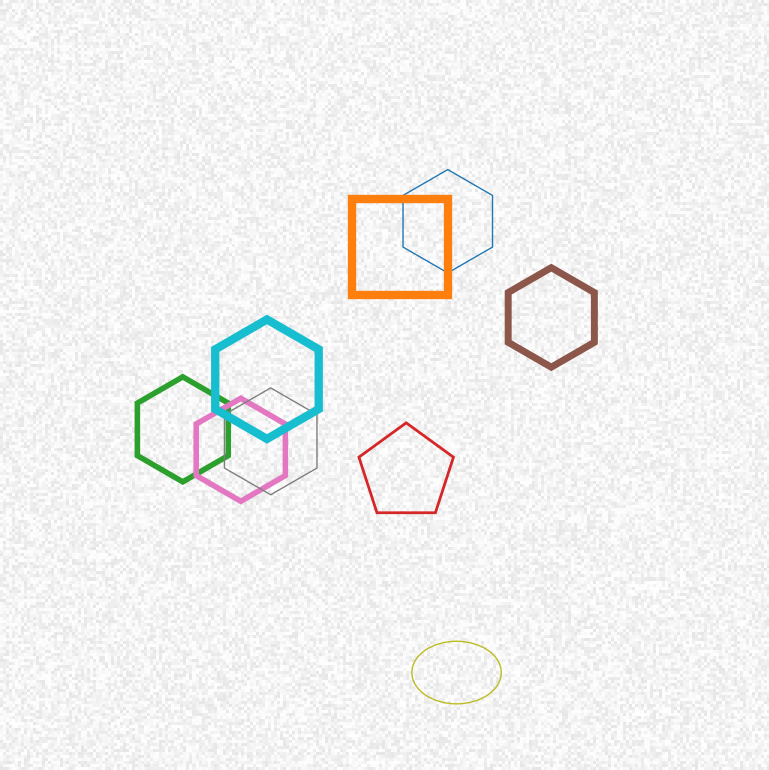[{"shape": "hexagon", "thickness": 0.5, "radius": 0.34, "center": [0.582, 0.713]}, {"shape": "square", "thickness": 3, "radius": 0.31, "center": [0.519, 0.679]}, {"shape": "hexagon", "thickness": 2, "radius": 0.34, "center": [0.237, 0.442]}, {"shape": "pentagon", "thickness": 1, "radius": 0.32, "center": [0.528, 0.386]}, {"shape": "hexagon", "thickness": 2.5, "radius": 0.32, "center": [0.716, 0.588]}, {"shape": "hexagon", "thickness": 2, "radius": 0.33, "center": [0.313, 0.416]}, {"shape": "hexagon", "thickness": 0.5, "radius": 0.35, "center": [0.352, 0.427]}, {"shape": "oval", "thickness": 0.5, "radius": 0.29, "center": [0.593, 0.127]}, {"shape": "hexagon", "thickness": 3, "radius": 0.39, "center": [0.347, 0.508]}]